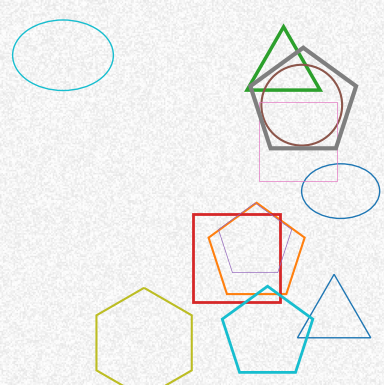[{"shape": "oval", "thickness": 1, "radius": 0.51, "center": [0.885, 0.504]}, {"shape": "triangle", "thickness": 1, "radius": 0.55, "center": [0.868, 0.178]}, {"shape": "pentagon", "thickness": 1.5, "radius": 0.66, "center": [0.667, 0.342]}, {"shape": "triangle", "thickness": 2.5, "radius": 0.55, "center": [0.737, 0.821]}, {"shape": "square", "thickness": 2, "radius": 0.57, "center": [0.614, 0.33]}, {"shape": "pentagon", "thickness": 0.5, "radius": 0.5, "center": [0.663, 0.373]}, {"shape": "circle", "thickness": 1.5, "radius": 0.52, "center": [0.784, 0.727]}, {"shape": "square", "thickness": 0.5, "radius": 0.51, "center": [0.775, 0.632]}, {"shape": "pentagon", "thickness": 3, "radius": 0.72, "center": [0.788, 0.732]}, {"shape": "hexagon", "thickness": 1.5, "radius": 0.71, "center": [0.374, 0.109]}, {"shape": "oval", "thickness": 1, "radius": 0.65, "center": [0.164, 0.856]}, {"shape": "pentagon", "thickness": 2, "radius": 0.62, "center": [0.695, 0.133]}]